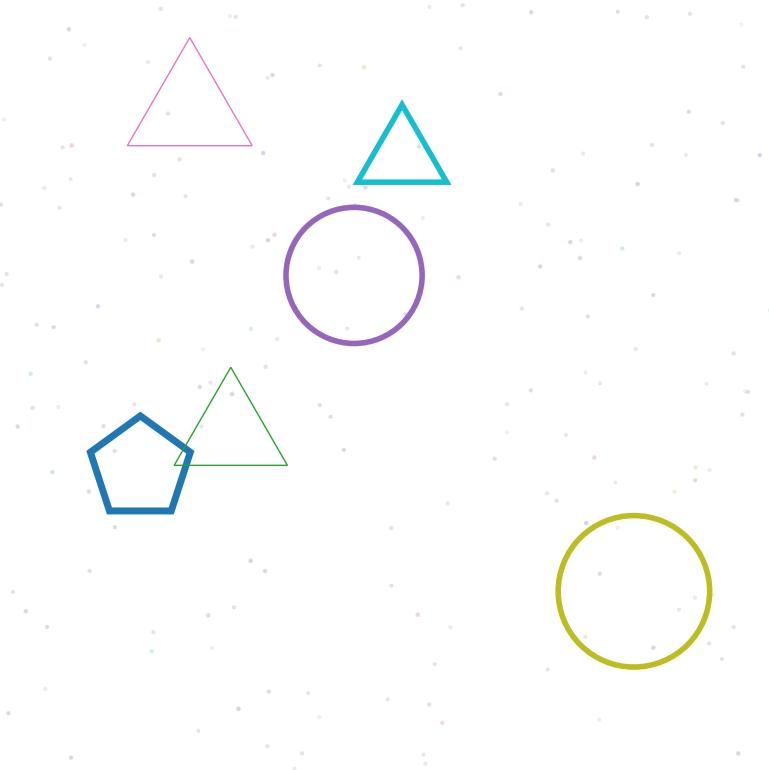[{"shape": "pentagon", "thickness": 2.5, "radius": 0.34, "center": [0.182, 0.392]}, {"shape": "triangle", "thickness": 0.5, "radius": 0.42, "center": [0.3, 0.438]}, {"shape": "circle", "thickness": 2, "radius": 0.44, "center": [0.46, 0.642]}, {"shape": "triangle", "thickness": 0.5, "radius": 0.47, "center": [0.246, 0.858]}, {"shape": "circle", "thickness": 2, "radius": 0.49, "center": [0.823, 0.232]}, {"shape": "triangle", "thickness": 2, "radius": 0.34, "center": [0.522, 0.797]}]